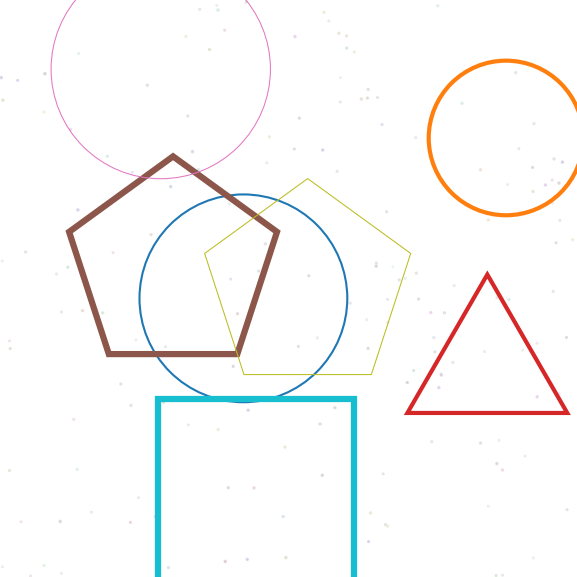[{"shape": "circle", "thickness": 1, "radius": 0.9, "center": [0.421, 0.483]}, {"shape": "circle", "thickness": 2, "radius": 0.67, "center": [0.876, 0.76]}, {"shape": "triangle", "thickness": 2, "radius": 0.8, "center": [0.844, 0.364]}, {"shape": "pentagon", "thickness": 3, "radius": 0.95, "center": [0.3, 0.539]}, {"shape": "circle", "thickness": 0.5, "radius": 0.95, "center": [0.278, 0.88]}, {"shape": "pentagon", "thickness": 0.5, "radius": 0.94, "center": [0.533, 0.502]}, {"shape": "square", "thickness": 3, "radius": 0.84, "center": [0.443, 0.138]}]